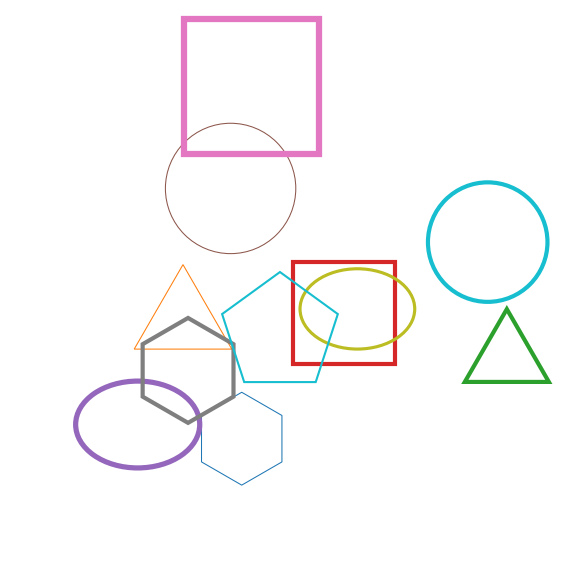[{"shape": "hexagon", "thickness": 0.5, "radius": 0.4, "center": [0.419, 0.239]}, {"shape": "triangle", "thickness": 0.5, "radius": 0.49, "center": [0.317, 0.443]}, {"shape": "triangle", "thickness": 2, "radius": 0.42, "center": [0.878, 0.38]}, {"shape": "square", "thickness": 2, "radius": 0.44, "center": [0.596, 0.456]}, {"shape": "oval", "thickness": 2.5, "radius": 0.54, "center": [0.238, 0.264]}, {"shape": "circle", "thickness": 0.5, "radius": 0.56, "center": [0.399, 0.673]}, {"shape": "square", "thickness": 3, "radius": 0.58, "center": [0.435, 0.849]}, {"shape": "hexagon", "thickness": 2, "radius": 0.45, "center": [0.326, 0.358]}, {"shape": "oval", "thickness": 1.5, "radius": 0.5, "center": [0.619, 0.464]}, {"shape": "pentagon", "thickness": 1, "radius": 0.53, "center": [0.485, 0.423]}, {"shape": "circle", "thickness": 2, "radius": 0.52, "center": [0.845, 0.58]}]